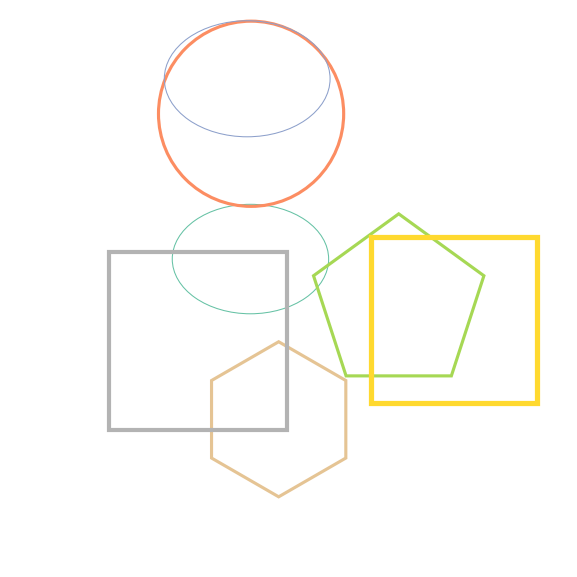[{"shape": "oval", "thickness": 0.5, "radius": 0.68, "center": [0.434, 0.551]}, {"shape": "circle", "thickness": 1.5, "radius": 0.8, "center": [0.435, 0.802]}, {"shape": "oval", "thickness": 0.5, "radius": 0.72, "center": [0.428, 0.863]}, {"shape": "pentagon", "thickness": 1.5, "radius": 0.78, "center": [0.69, 0.474]}, {"shape": "square", "thickness": 2.5, "radius": 0.72, "center": [0.786, 0.445]}, {"shape": "hexagon", "thickness": 1.5, "radius": 0.67, "center": [0.483, 0.273]}, {"shape": "square", "thickness": 2, "radius": 0.77, "center": [0.343, 0.409]}]